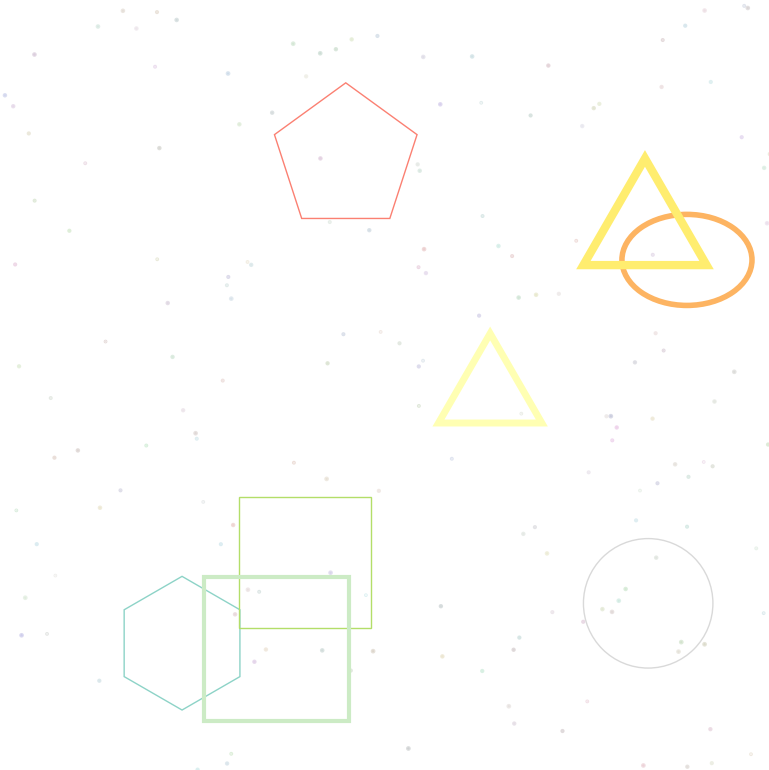[{"shape": "hexagon", "thickness": 0.5, "radius": 0.43, "center": [0.236, 0.165]}, {"shape": "triangle", "thickness": 2.5, "radius": 0.39, "center": [0.637, 0.489]}, {"shape": "pentagon", "thickness": 0.5, "radius": 0.49, "center": [0.449, 0.795]}, {"shape": "oval", "thickness": 2, "radius": 0.42, "center": [0.892, 0.662]}, {"shape": "square", "thickness": 0.5, "radius": 0.43, "center": [0.396, 0.269]}, {"shape": "circle", "thickness": 0.5, "radius": 0.42, "center": [0.842, 0.216]}, {"shape": "square", "thickness": 1.5, "radius": 0.47, "center": [0.359, 0.157]}, {"shape": "triangle", "thickness": 3, "radius": 0.46, "center": [0.838, 0.702]}]